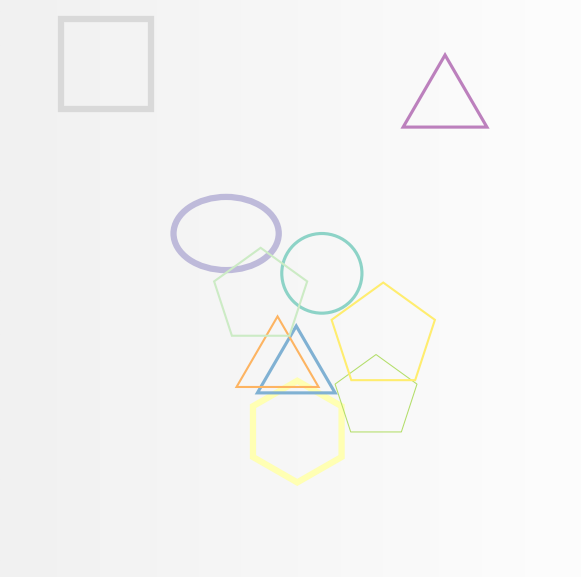[{"shape": "circle", "thickness": 1.5, "radius": 0.34, "center": [0.554, 0.526]}, {"shape": "hexagon", "thickness": 3, "radius": 0.44, "center": [0.511, 0.252]}, {"shape": "oval", "thickness": 3, "radius": 0.45, "center": [0.389, 0.595]}, {"shape": "triangle", "thickness": 1.5, "radius": 0.39, "center": [0.51, 0.357]}, {"shape": "triangle", "thickness": 1, "radius": 0.41, "center": [0.477, 0.37]}, {"shape": "pentagon", "thickness": 0.5, "radius": 0.37, "center": [0.647, 0.311]}, {"shape": "square", "thickness": 3, "radius": 0.39, "center": [0.182, 0.889]}, {"shape": "triangle", "thickness": 1.5, "radius": 0.42, "center": [0.766, 0.821]}, {"shape": "pentagon", "thickness": 1, "radius": 0.42, "center": [0.448, 0.486]}, {"shape": "pentagon", "thickness": 1, "radius": 0.47, "center": [0.659, 0.416]}]